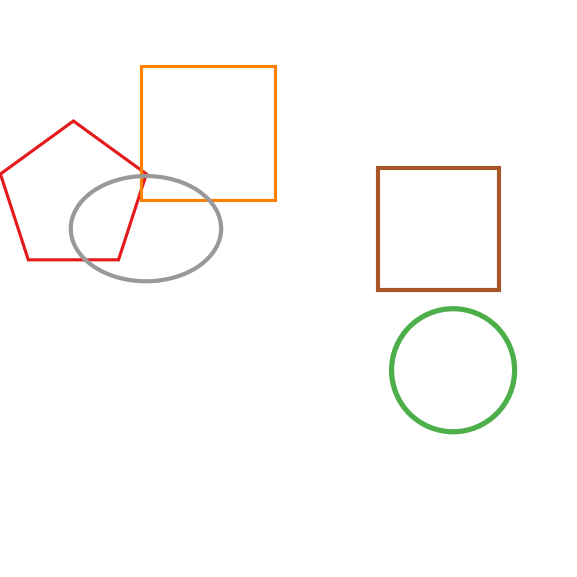[{"shape": "pentagon", "thickness": 1.5, "radius": 0.66, "center": [0.127, 0.657]}, {"shape": "circle", "thickness": 2.5, "radius": 0.53, "center": [0.785, 0.358]}, {"shape": "square", "thickness": 1.5, "radius": 0.58, "center": [0.36, 0.769]}, {"shape": "square", "thickness": 2, "radius": 0.53, "center": [0.759, 0.603]}, {"shape": "oval", "thickness": 2, "radius": 0.65, "center": [0.253, 0.603]}]